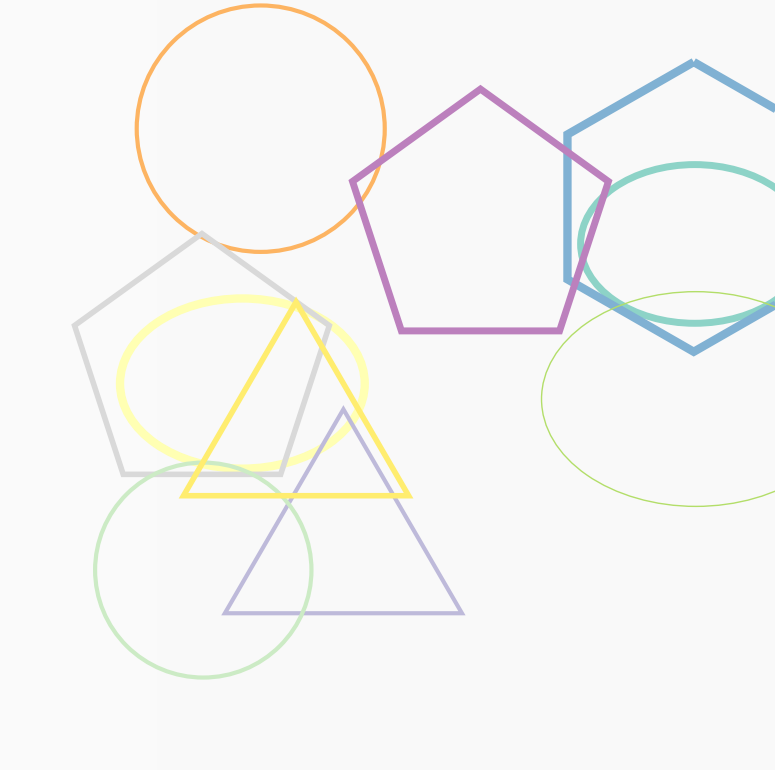[{"shape": "oval", "thickness": 2.5, "radius": 0.74, "center": [0.896, 0.683]}, {"shape": "oval", "thickness": 3, "radius": 0.79, "center": [0.313, 0.502]}, {"shape": "triangle", "thickness": 1.5, "radius": 0.88, "center": [0.443, 0.292]}, {"shape": "hexagon", "thickness": 3, "radius": 0.94, "center": [0.895, 0.731]}, {"shape": "circle", "thickness": 1.5, "radius": 0.8, "center": [0.336, 0.833]}, {"shape": "oval", "thickness": 0.5, "radius": 1.0, "center": [0.898, 0.482]}, {"shape": "pentagon", "thickness": 2, "radius": 0.86, "center": [0.261, 0.524]}, {"shape": "pentagon", "thickness": 2.5, "radius": 0.87, "center": [0.62, 0.711]}, {"shape": "circle", "thickness": 1.5, "radius": 0.7, "center": [0.262, 0.26]}, {"shape": "triangle", "thickness": 2, "radius": 0.84, "center": [0.382, 0.44]}]